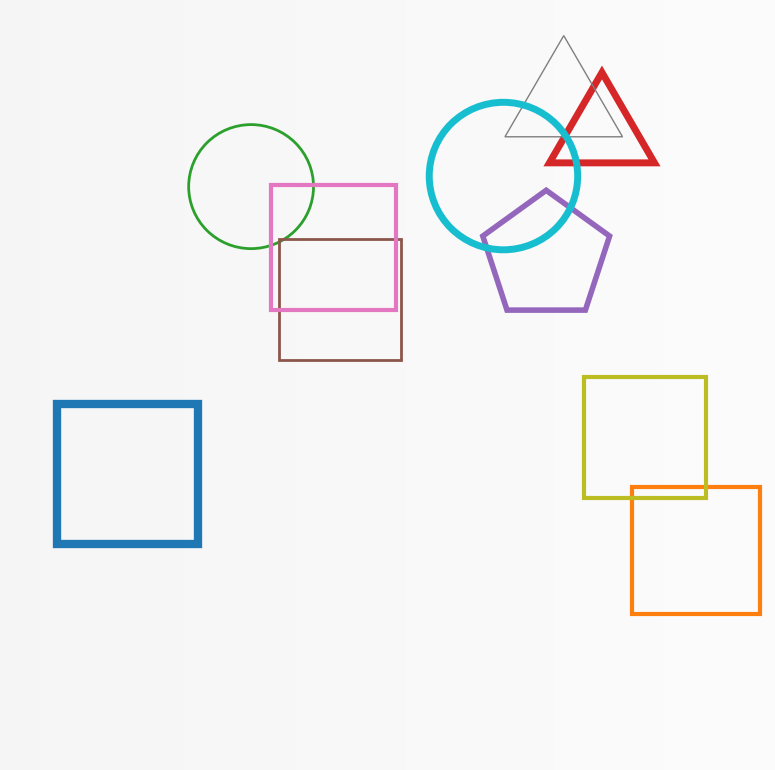[{"shape": "square", "thickness": 3, "radius": 0.45, "center": [0.165, 0.385]}, {"shape": "square", "thickness": 1.5, "radius": 0.41, "center": [0.898, 0.285]}, {"shape": "circle", "thickness": 1, "radius": 0.4, "center": [0.324, 0.758]}, {"shape": "triangle", "thickness": 2.5, "radius": 0.39, "center": [0.777, 0.828]}, {"shape": "pentagon", "thickness": 2, "radius": 0.43, "center": [0.705, 0.667]}, {"shape": "square", "thickness": 1, "radius": 0.39, "center": [0.439, 0.611]}, {"shape": "square", "thickness": 1.5, "radius": 0.41, "center": [0.43, 0.679]}, {"shape": "triangle", "thickness": 0.5, "radius": 0.44, "center": [0.727, 0.866]}, {"shape": "square", "thickness": 1.5, "radius": 0.39, "center": [0.833, 0.432]}, {"shape": "circle", "thickness": 2.5, "radius": 0.48, "center": [0.65, 0.771]}]